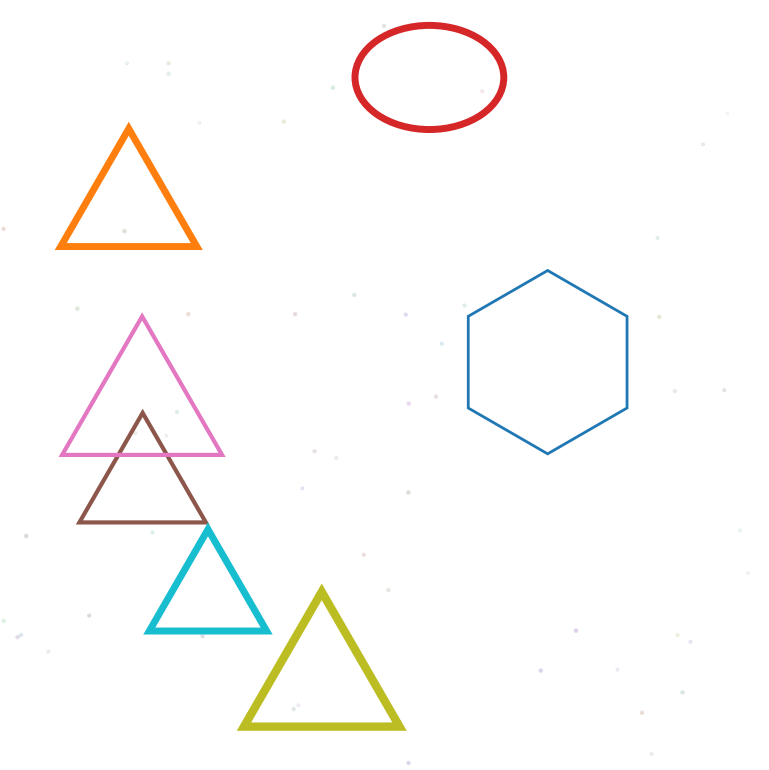[{"shape": "hexagon", "thickness": 1, "radius": 0.6, "center": [0.711, 0.53]}, {"shape": "triangle", "thickness": 2.5, "radius": 0.51, "center": [0.167, 0.731]}, {"shape": "oval", "thickness": 2.5, "radius": 0.48, "center": [0.558, 0.899]}, {"shape": "triangle", "thickness": 1.5, "radius": 0.47, "center": [0.185, 0.369]}, {"shape": "triangle", "thickness": 1.5, "radius": 0.6, "center": [0.185, 0.469]}, {"shape": "triangle", "thickness": 3, "radius": 0.58, "center": [0.418, 0.115]}, {"shape": "triangle", "thickness": 2.5, "radius": 0.44, "center": [0.27, 0.224]}]